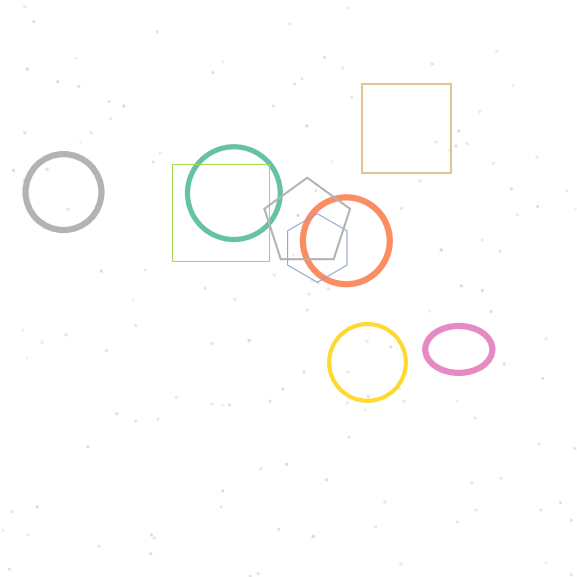[{"shape": "circle", "thickness": 2.5, "radius": 0.4, "center": [0.405, 0.665]}, {"shape": "circle", "thickness": 3, "radius": 0.38, "center": [0.6, 0.582]}, {"shape": "hexagon", "thickness": 0.5, "radius": 0.3, "center": [0.549, 0.57]}, {"shape": "oval", "thickness": 3, "radius": 0.29, "center": [0.794, 0.394]}, {"shape": "square", "thickness": 0.5, "radius": 0.42, "center": [0.382, 0.632]}, {"shape": "circle", "thickness": 2, "radius": 0.33, "center": [0.636, 0.372]}, {"shape": "square", "thickness": 1, "radius": 0.39, "center": [0.704, 0.776]}, {"shape": "pentagon", "thickness": 1, "radius": 0.39, "center": [0.532, 0.613]}, {"shape": "circle", "thickness": 3, "radius": 0.33, "center": [0.11, 0.667]}]